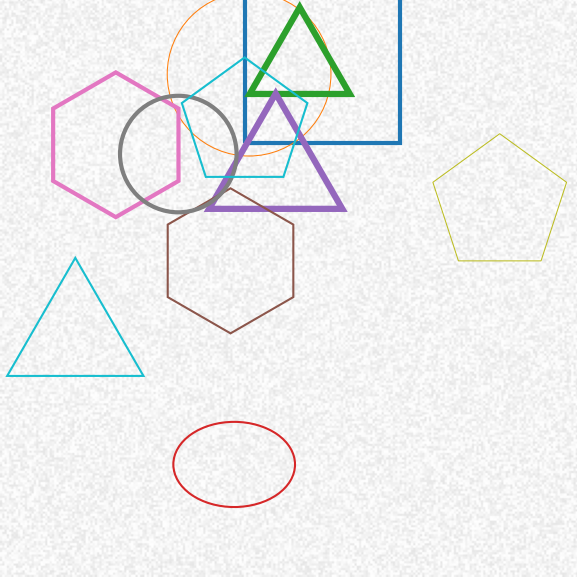[{"shape": "square", "thickness": 2, "radius": 0.67, "center": [0.558, 0.885]}, {"shape": "circle", "thickness": 0.5, "radius": 0.71, "center": [0.431, 0.871]}, {"shape": "triangle", "thickness": 3, "radius": 0.5, "center": [0.519, 0.886]}, {"shape": "oval", "thickness": 1, "radius": 0.53, "center": [0.406, 0.195]}, {"shape": "triangle", "thickness": 3, "radius": 0.67, "center": [0.477, 0.704]}, {"shape": "hexagon", "thickness": 1, "radius": 0.63, "center": [0.399, 0.547]}, {"shape": "hexagon", "thickness": 2, "radius": 0.63, "center": [0.201, 0.748]}, {"shape": "circle", "thickness": 2, "radius": 0.5, "center": [0.309, 0.732]}, {"shape": "pentagon", "thickness": 0.5, "radius": 0.61, "center": [0.865, 0.646]}, {"shape": "pentagon", "thickness": 1, "radius": 0.57, "center": [0.424, 0.785]}, {"shape": "triangle", "thickness": 1, "radius": 0.68, "center": [0.13, 0.416]}]